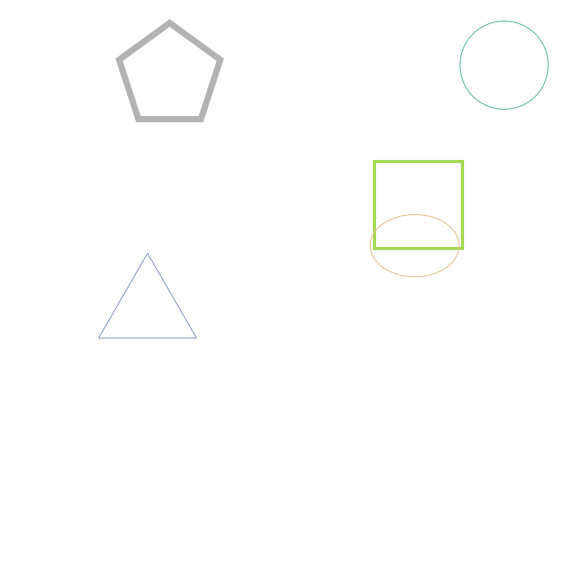[{"shape": "circle", "thickness": 0.5, "radius": 0.38, "center": [0.873, 0.886]}, {"shape": "triangle", "thickness": 0.5, "radius": 0.49, "center": [0.256, 0.463]}, {"shape": "square", "thickness": 1.5, "radius": 0.38, "center": [0.724, 0.645]}, {"shape": "oval", "thickness": 0.5, "radius": 0.39, "center": [0.718, 0.574]}, {"shape": "pentagon", "thickness": 3, "radius": 0.46, "center": [0.294, 0.867]}]